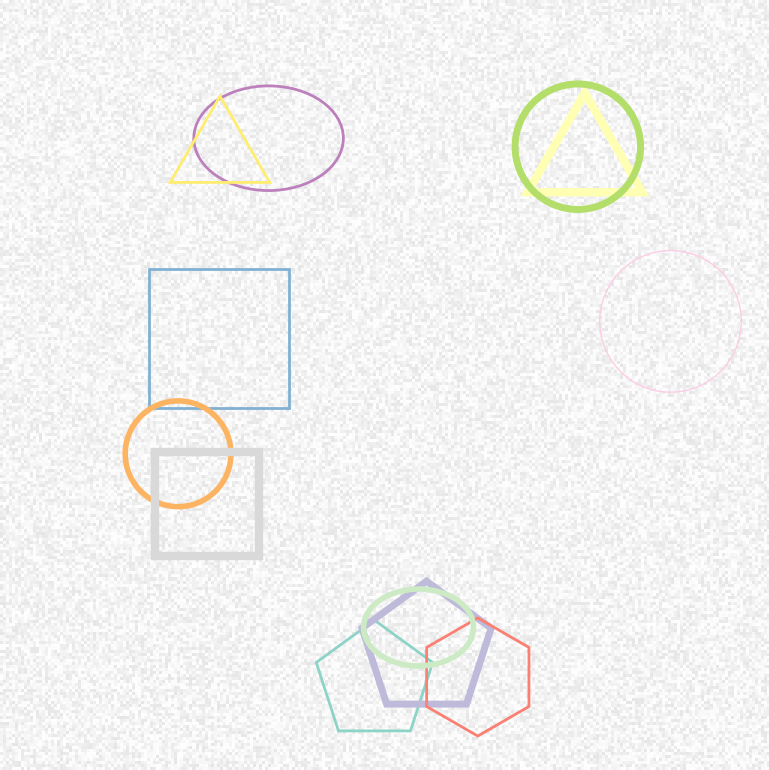[{"shape": "pentagon", "thickness": 1, "radius": 0.4, "center": [0.486, 0.115]}, {"shape": "triangle", "thickness": 3, "radius": 0.43, "center": [0.76, 0.793]}, {"shape": "pentagon", "thickness": 2.5, "radius": 0.44, "center": [0.554, 0.157]}, {"shape": "hexagon", "thickness": 1, "radius": 0.38, "center": [0.621, 0.121]}, {"shape": "square", "thickness": 1, "radius": 0.45, "center": [0.284, 0.56]}, {"shape": "circle", "thickness": 2, "radius": 0.34, "center": [0.231, 0.411]}, {"shape": "circle", "thickness": 2.5, "radius": 0.41, "center": [0.75, 0.809]}, {"shape": "circle", "thickness": 0.5, "radius": 0.46, "center": [0.871, 0.583]}, {"shape": "square", "thickness": 3, "radius": 0.34, "center": [0.268, 0.345]}, {"shape": "oval", "thickness": 1, "radius": 0.49, "center": [0.349, 0.82]}, {"shape": "oval", "thickness": 2, "radius": 0.36, "center": [0.544, 0.185]}, {"shape": "triangle", "thickness": 1, "radius": 0.37, "center": [0.286, 0.8]}]